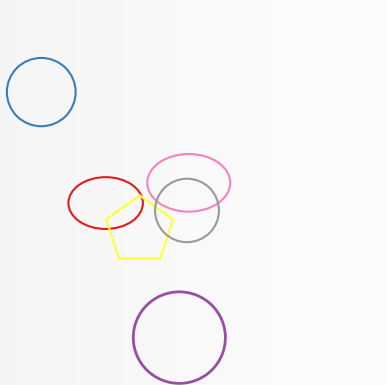[{"shape": "oval", "thickness": 1.5, "radius": 0.48, "center": [0.273, 0.473]}, {"shape": "circle", "thickness": 1.5, "radius": 0.44, "center": [0.106, 0.761]}, {"shape": "circle", "thickness": 2, "radius": 0.59, "center": [0.463, 0.123]}, {"shape": "pentagon", "thickness": 1.5, "radius": 0.45, "center": [0.36, 0.402]}, {"shape": "oval", "thickness": 1.5, "radius": 0.53, "center": [0.487, 0.525]}, {"shape": "circle", "thickness": 1.5, "radius": 0.41, "center": [0.483, 0.453]}]